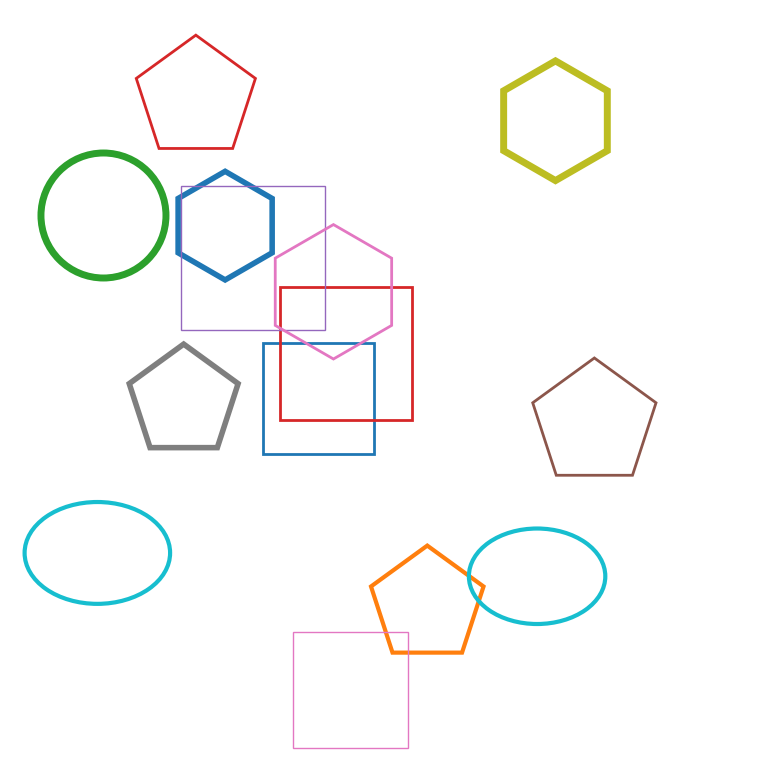[{"shape": "square", "thickness": 1, "radius": 0.36, "center": [0.414, 0.482]}, {"shape": "hexagon", "thickness": 2, "radius": 0.35, "center": [0.292, 0.707]}, {"shape": "pentagon", "thickness": 1.5, "radius": 0.38, "center": [0.555, 0.215]}, {"shape": "circle", "thickness": 2.5, "radius": 0.41, "center": [0.134, 0.72]}, {"shape": "pentagon", "thickness": 1, "radius": 0.41, "center": [0.254, 0.873]}, {"shape": "square", "thickness": 1, "radius": 0.43, "center": [0.449, 0.541]}, {"shape": "square", "thickness": 0.5, "radius": 0.47, "center": [0.328, 0.665]}, {"shape": "pentagon", "thickness": 1, "radius": 0.42, "center": [0.772, 0.451]}, {"shape": "hexagon", "thickness": 1, "radius": 0.44, "center": [0.433, 0.621]}, {"shape": "square", "thickness": 0.5, "radius": 0.38, "center": [0.455, 0.104]}, {"shape": "pentagon", "thickness": 2, "radius": 0.37, "center": [0.239, 0.479]}, {"shape": "hexagon", "thickness": 2.5, "radius": 0.39, "center": [0.721, 0.843]}, {"shape": "oval", "thickness": 1.5, "radius": 0.44, "center": [0.698, 0.252]}, {"shape": "oval", "thickness": 1.5, "radius": 0.47, "center": [0.126, 0.282]}]